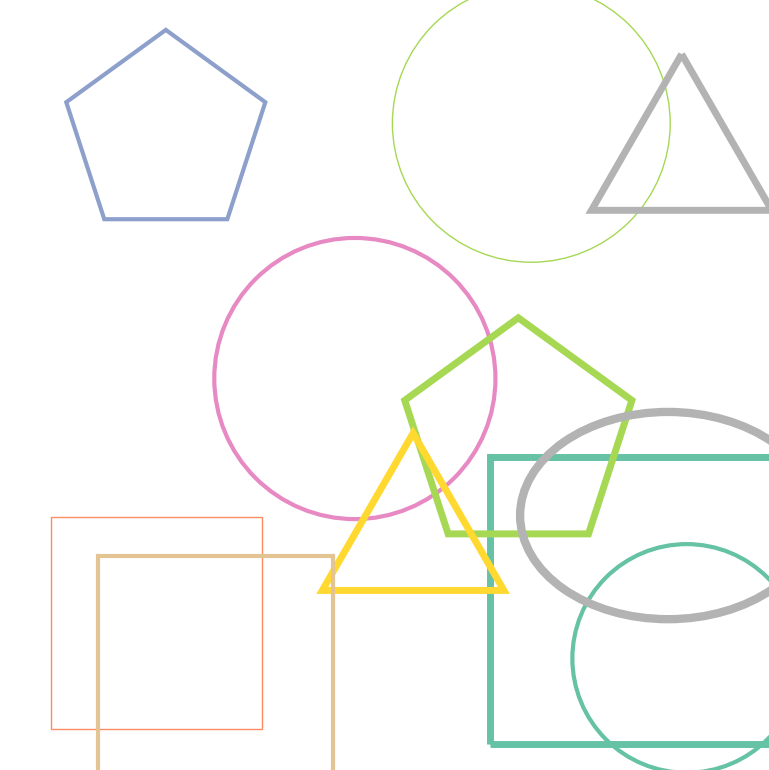[{"shape": "square", "thickness": 2.5, "radius": 0.93, "center": [0.823, 0.22]}, {"shape": "circle", "thickness": 1.5, "radius": 0.74, "center": [0.892, 0.145]}, {"shape": "square", "thickness": 0.5, "radius": 0.69, "center": [0.203, 0.19]}, {"shape": "pentagon", "thickness": 1.5, "radius": 0.68, "center": [0.215, 0.825]}, {"shape": "circle", "thickness": 1.5, "radius": 0.91, "center": [0.461, 0.508]}, {"shape": "pentagon", "thickness": 2.5, "radius": 0.78, "center": [0.673, 0.432]}, {"shape": "circle", "thickness": 0.5, "radius": 0.9, "center": [0.69, 0.84]}, {"shape": "triangle", "thickness": 2.5, "radius": 0.68, "center": [0.536, 0.301]}, {"shape": "square", "thickness": 1.5, "radius": 0.76, "center": [0.28, 0.125]}, {"shape": "triangle", "thickness": 2.5, "radius": 0.68, "center": [0.885, 0.794]}, {"shape": "oval", "thickness": 3, "radius": 0.96, "center": [0.868, 0.33]}]